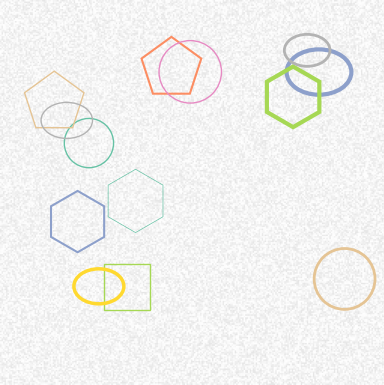[{"shape": "hexagon", "thickness": 0.5, "radius": 0.41, "center": [0.352, 0.478]}, {"shape": "circle", "thickness": 1, "radius": 0.32, "center": [0.231, 0.628]}, {"shape": "pentagon", "thickness": 1.5, "radius": 0.41, "center": [0.445, 0.823]}, {"shape": "hexagon", "thickness": 1.5, "radius": 0.4, "center": [0.202, 0.424]}, {"shape": "oval", "thickness": 3, "radius": 0.42, "center": [0.829, 0.813]}, {"shape": "circle", "thickness": 1, "radius": 0.41, "center": [0.494, 0.813]}, {"shape": "square", "thickness": 1, "radius": 0.3, "center": [0.331, 0.255]}, {"shape": "hexagon", "thickness": 3, "radius": 0.39, "center": [0.761, 0.748]}, {"shape": "oval", "thickness": 2.5, "radius": 0.32, "center": [0.257, 0.256]}, {"shape": "pentagon", "thickness": 1, "radius": 0.41, "center": [0.141, 0.734]}, {"shape": "circle", "thickness": 2, "radius": 0.4, "center": [0.895, 0.275]}, {"shape": "oval", "thickness": 1, "radius": 0.33, "center": [0.173, 0.687]}, {"shape": "oval", "thickness": 2, "radius": 0.3, "center": [0.798, 0.869]}]